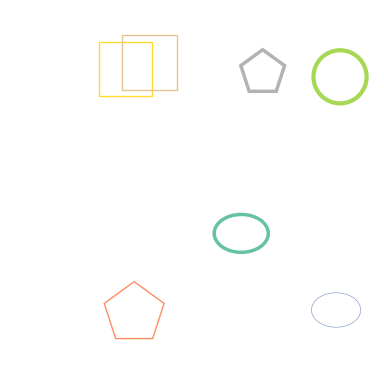[{"shape": "oval", "thickness": 2.5, "radius": 0.35, "center": [0.627, 0.394]}, {"shape": "pentagon", "thickness": 1, "radius": 0.41, "center": [0.348, 0.187]}, {"shape": "oval", "thickness": 0.5, "radius": 0.32, "center": [0.873, 0.195]}, {"shape": "circle", "thickness": 3, "radius": 0.35, "center": [0.883, 0.8]}, {"shape": "square", "thickness": 1, "radius": 0.35, "center": [0.326, 0.821]}, {"shape": "square", "thickness": 1, "radius": 0.36, "center": [0.388, 0.837]}, {"shape": "pentagon", "thickness": 2.5, "radius": 0.3, "center": [0.682, 0.811]}]